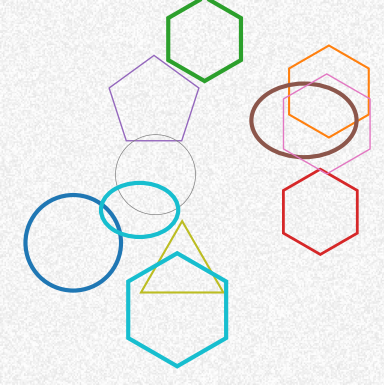[{"shape": "circle", "thickness": 3, "radius": 0.62, "center": [0.19, 0.369]}, {"shape": "hexagon", "thickness": 1.5, "radius": 0.6, "center": [0.854, 0.762]}, {"shape": "hexagon", "thickness": 3, "radius": 0.55, "center": [0.531, 0.899]}, {"shape": "hexagon", "thickness": 2, "radius": 0.55, "center": [0.832, 0.45]}, {"shape": "pentagon", "thickness": 1, "radius": 0.61, "center": [0.4, 0.734]}, {"shape": "oval", "thickness": 3, "radius": 0.68, "center": [0.79, 0.687]}, {"shape": "hexagon", "thickness": 1, "radius": 0.65, "center": [0.849, 0.678]}, {"shape": "circle", "thickness": 0.5, "radius": 0.52, "center": [0.404, 0.546]}, {"shape": "triangle", "thickness": 1.5, "radius": 0.62, "center": [0.473, 0.302]}, {"shape": "hexagon", "thickness": 3, "radius": 0.73, "center": [0.46, 0.195]}, {"shape": "oval", "thickness": 3, "radius": 0.5, "center": [0.363, 0.455]}]